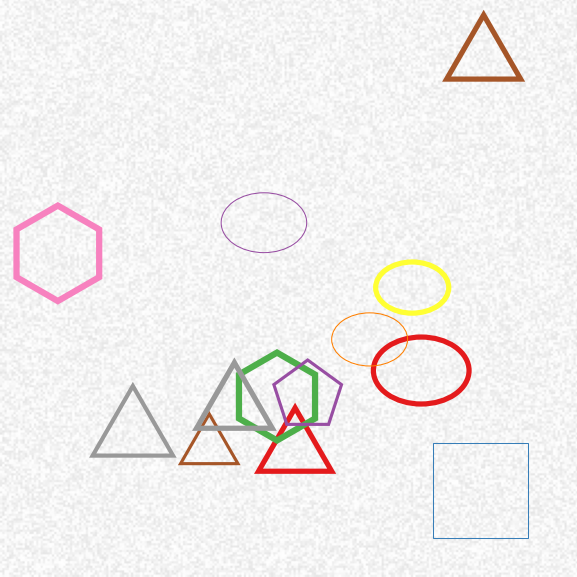[{"shape": "triangle", "thickness": 2.5, "radius": 0.37, "center": [0.511, 0.22]}, {"shape": "oval", "thickness": 2.5, "radius": 0.41, "center": [0.729, 0.358]}, {"shape": "square", "thickness": 0.5, "radius": 0.41, "center": [0.832, 0.15]}, {"shape": "hexagon", "thickness": 3, "radius": 0.38, "center": [0.48, 0.313]}, {"shape": "pentagon", "thickness": 1.5, "radius": 0.31, "center": [0.533, 0.314]}, {"shape": "oval", "thickness": 0.5, "radius": 0.37, "center": [0.457, 0.613]}, {"shape": "oval", "thickness": 0.5, "radius": 0.33, "center": [0.64, 0.411]}, {"shape": "oval", "thickness": 2.5, "radius": 0.32, "center": [0.714, 0.501]}, {"shape": "triangle", "thickness": 2.5, "radius": 0.37, "center": [0.837, 0.899]}, {"shape": "triangle", "thickness": 1.5, "radius": 0.29, "center": [0.362, 0.225]}, {"shape": "hexagon", "thickness": 3, "radius": 0.41, "center": [0.1, 0.56]}, {"shape": "triangle", "thickness": 2, "radius": 0.4, "center": [0.23, 0.25]}, {"shape": "triangle", "thickness": 2.5, "radius": 0.38, "center": [0.406, 0.295]}]